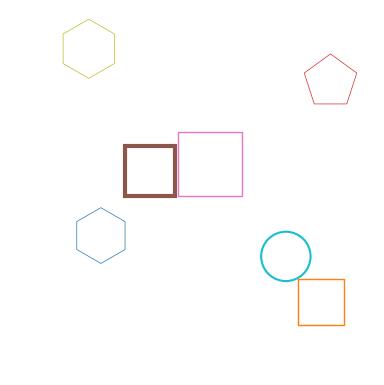[{"shape": "hexagon", "thickness": 0.5, "radius": 0.36, "center": [0.262, 0.388]}, {"shape": "square", "thickness": 1, "radius": 0.3, "center": [0.834, 0.215]}, {"shape": "pentagon", "thickness": 0.5, "radius": 0.36, "center": [0.858, 0.788]}, {"shape": "square", "thickness": 3, "radius": 0.32, "center": [0.389, 0.555]}, {"shape": "square", "thickness": 1, "radius": 0.41, "center": [0.545, 0.574]}, {"shape": "hexagon", "thickness": 0.5, "radius": 0.38, "center": [0.231, 0.873]}, {"shape": "circle", "thickness": 1.5, "radius": 0.32, "center": [0.743, 0.334]}]